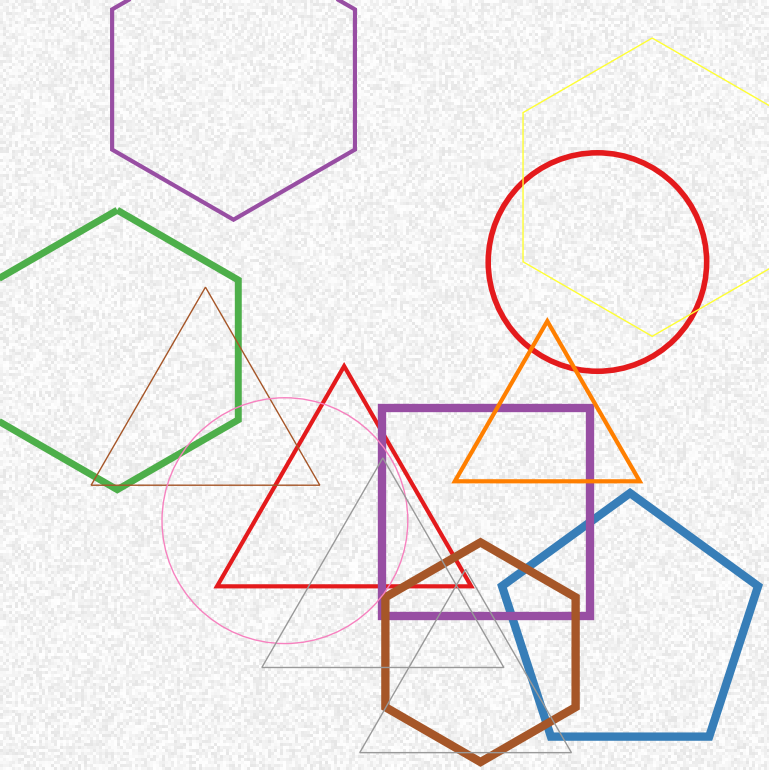[{"shape": "circle", "thickness": 2, "radius": 0.71, "center": [0.776, 0.66]}, {"shape": "triangle", "thickness": 1.5, "radius": 0.95, "center": [0.447, 0.334]}, {"shape": "pentagon", "thickness": 3, "radius": 0.87, "center": [0.818, 0.185]}, {"shape": "hexagon", "thickness": 2.5, "radius": 0.91, "center": [0.152, 0.546]}, {"shape": "square", "thickness": 3, "radius": 0.67, "center": [0.631, 0.335]}, {"shape": "hexagon", "thickness": 1.5, "radius": 0.91, "center": [0.303, 0.897]}, {"shape": "triangle", "thickness": 1.5, "radius": 0.69, "center": [0.711, 0.444]}, {"shape": "hexagon", "thickness": 0.5, "radius": 0.97, "center": [0.847, 0.757]}, {"shape": "triangle", "thickness": 0.5, "radius": 0.86, "center": [0.267, 0.456]}, {"shape": "hexagon", "thickness": 3, "radius": 0.71, "center": [0.624, 0.153]}, {"shape": "circle", "thickness": 0.5, "radius": 0.8, "center": [0.37, 0.324]}, {"shape": "triangle", "thickness": 0.5, "radius": 0.79, "center": [0.605, 0.102]}, {"shape": "triangle", "thickness": 0.5, "radius": 0.91, "center": [0.497, 0.224]}]